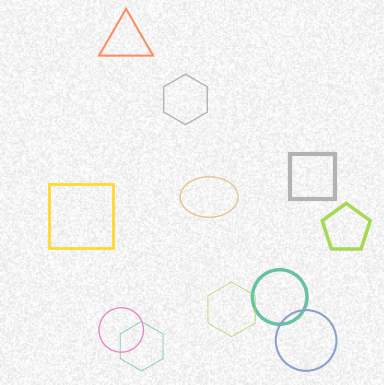[{"shape": "circle", "thickness": 2.5, "radius": 0.35, "center": [0.727, 0.229]}, {"shape": "hexagon", "thickness": 0.5, "radius": 0.32, "center": [0.368, 0.101]}, {"shape": "triangle", "thickness": 1.5, "radius": 0.41, "center": [0.327, 0.896]}, {"shape": "circle", "thickness": 1.5, "radius": 0.39, "center": [0.795, 0.116]}, {"shape": "circle", "thickness": 1, "radius": 0.29, "center": [0.315, 0.143]}, {"shape": "hexagon", "thickness": 0.5, "radius": 0.35, "center": [0.602, 0.196]}, {"shape": "pentagon", "thickness": 2.5, "radius": 0.33, "center": [0.899, 0.406]}, {"shape": "square", "thickness": 2, "radius": 0.42, "center": [0.211, 0.439]}, {"shape": "oval", "thickness": 1, "radius": 0.38, "center": [0.543, 0.488]}, {"shape": "square", "thickness": 3, "radius": 0.29, "center": [0.811, 0.542]}, {"shape": "hexagon", "thickness": 1, "radius": 0.33, "center": [0.482, 0.742]}]